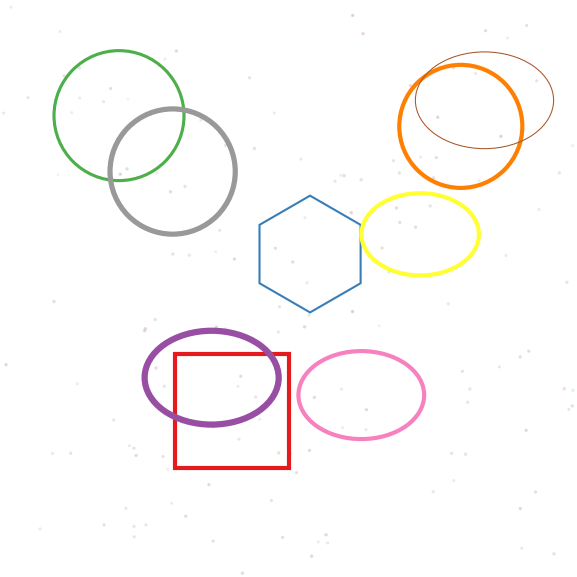[{"shape": "square", "thickness": 2, "radius": 0.5, "center": [0.402, 0.288]}, {"shape": "hexagon", "thickness": 1, "radius": 0.51, "center": [0.537, 0.559]}, {"shape": "circle", "thickness": 1.5, "radius": 0.56, "center": [0.206, 0.799]}, {"shape": "oval", "thickness": 3, "radius": 0.58, "center": [0.366, 0.345]}, {"shape": "circle", "thickness": 2, "radius": 0.53, "center": [0.798, 0.78]}, {"shape": "oval", "thickness": 2, "radius": 0.51, "center": [0.728, 0.593]}, {"shape": "oval", "thickness": 0.5, "radius": 0.6, "center": [0.839, 0.825]}, {"shape": "oval", "thickness": 2, "radius": 0.54, "center": [0.626, 0.315]}, {"shape": "circle", "thickness": 2.5, "radius": 0.54, "center": [0.299, 0.702]}]